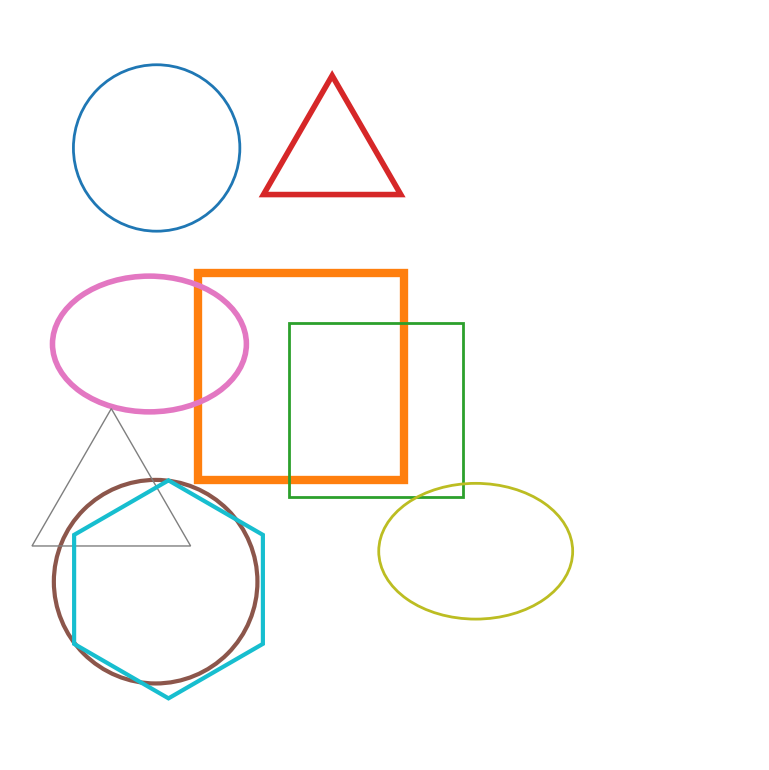[{"shape": "circle", "thickness": 1, "radius": 0.54, "center": [0.203, 0.808]}, {"shape": "square", "thickness": 3, "radius": 0.67, "center": [0.391, 0.511]}, {"shape": "square", "thickness": 1, "radius": 0.57, "center": [0.489, 0.468]}, {"shape": "triangle", "thickness": 2, "radius": 0.51, "center": [0.431, 0.799]}, {"shape": "circle", "thickness": 1.5, "radius": 0.66, "center": [0.202, 0.245]}, {"shape": "oval", "thickness": 2, "radius": 0.63, "center": [0.194, 0.553]}, {"shape": "triangle", "thickness": 0.5, "radius": 0.59, "center": [0.145, 0.35]}, {"shape": "oval", "thickness": 1, "radius": 0.63, "center": [0.618, 0.284]}, {"shape": "hexagon", "thickness": 1.5, "radius": 0.71, "center": [0.219, 0.235]}]